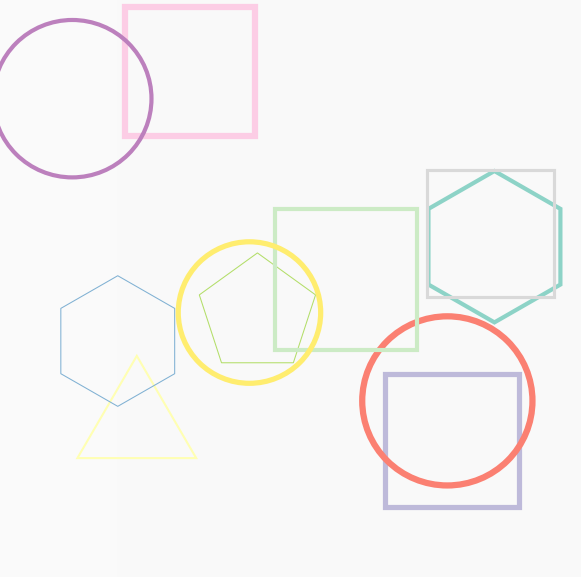[{"shape": "hexagon", "thickness": 2, "radius": 0.66, "center": [0.851, 0.572]}, {"shape": "triangle", "thickness": 1, "radius": 0.59, "center": [0.235, 0.265]}, {"shape": "square", "thickness": 2.5, "radius": 0.58, "center": [0.778, 0.237]}, {"shape": "circle", "thickness": 3, "radius": 0.73, "center": [0.77, 0.305]}, {"shape": "hexagon", "thickness": 0.5, "radius": 0.57, "center": [0.203, 0.409]}, {"shape": "pentagon", "thickness": 0.5, "radius": 0.53, "center": [0.443, 0.456]}, {"shape": "square", "thickness": 3, "radius": 0.56, "center": [0.326, 0.876]}, {"shape": "square", "thickness": 1.5, "radius": 0.55, "center": [0.844, 0.595]}, {"shape": "circle", "thickness": 2, "radius": 0.68, "center": [0.124, 0.828]}, {"shape": "square", "thickness": 2, "radius": 0.61, "center": [0.596, 0.515]}, {"shape": "circle", "thickness": 2.5, "radius": 0.61, "center": [0.429, 0.458]}]